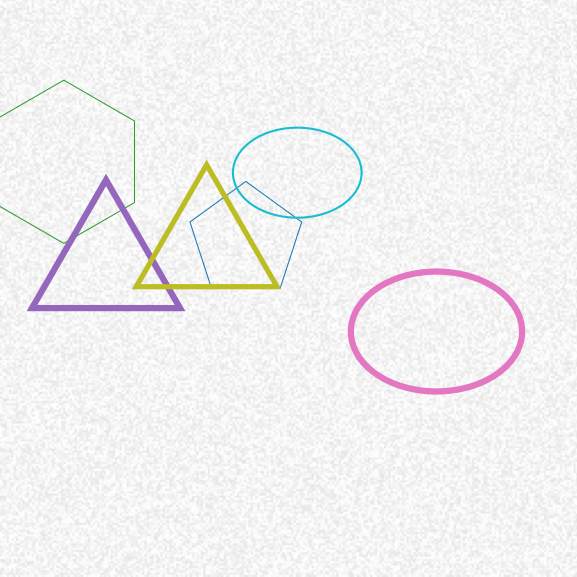[{"shape": "pentagon", "thickness": 0.5, "radius": 0.51, "center": [0.426, 0.583]}, {"shape": "hexagon", "thickness": 0.5, "radius": 0.71, "center": [0.111, 0.719]}, {"shape": "triangle", "thickness": 3, "radius": 0.74, "center": [0.184, 0.54]}, {"shape": "oval", "thickness": 3, "radius": 0.74, "center": [0.756, 0.425]}, {"shape": "triangle", "thickness": 2.5, "radius": 0.7, "center": [0.358, 0.573]}, {"shape": "oval", "thickness": 1, "radius": 0.56, "center": [0.515, 0.7]}]